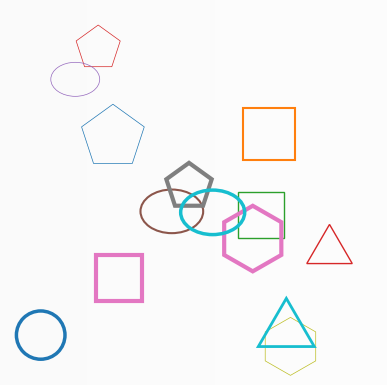[{"shape": "circle", "thickness": 2.5, "radius": 0.31, "center": [0.105, 0.13]}, {"shape": "pentagon", "thickness": 0.5, "radius": 0.43, "center": [0.291, 0.644]}, {"shape": "square", "thickness": 1.5, "radius": 0.34, "center": [0.695, 0.651]}, {"shape": "square", "thickness": 1, "radius": 0.3, "center": [0.674, 0.442]}, {"shape": "pentagon", "thickness": 0.5, "radius": 0.3, "center": [0.253, 0.875]}, {"shape": "triangle", "thickness": 1, "radius": 0.34, "center": [0.85, 0.349]}, {"shape": "oval", "thickness": 0.5, "radius": 0.32, "center": [0.194, 0.794]}, {"shape": "oval", "thickness": 1.5, "radius": 0.4, "center": [0.443, 0.451]}, {"shape": "hexagon", "thickness": 3, "radius": 0.43, "center": [0.652, 0.38]}, {"shape": "square", "thickness": 3, "radius": 0.3, "center": [0.307, 0.278]}, {"shape": "pentagon", "thickness": 3, "radius": 0.31, "center": [0.488, 0.515]}, {"shape": "hexagon", "thickness": 0.5, "radius": 0.38, "center": [0.75, 0.1]}, {"shape": "oval", "thickness": 2.5, "radius": 0.41, "center": [0.549, 0.448]}, {"shape": "triangle", "thickness": 2, "radius": 0.42, "center": [0.739, 0.142]}]